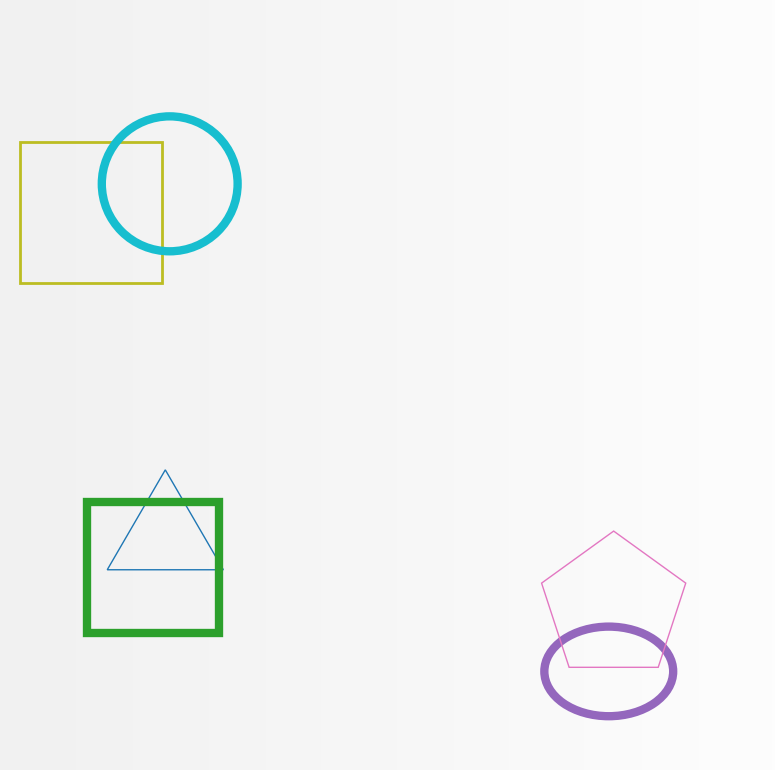[{"shape": "triangle", "thickness": 0.5, "radius": 0.43, "center": [0.213, 0.303]}, {"shape": "square", "thickness": 3, "radius": 0.42, "center": [0.197, 0.263]}, {"shape": "oval", "thickness": 3, "radius": 0.42, "center": [0.786, 0.128]}, {"shape": "pentagon", "thickness": 0.5, "radius": 0.49, "center": [0.792, 0.212]}, {"shape": "square", "thickness": 1, "radius": 0.46, "center": [0.117, 0.724]}, {"shape": "circle", "thickness": 3, "radius": 0.44, "center": [0.219, 0.761]}]